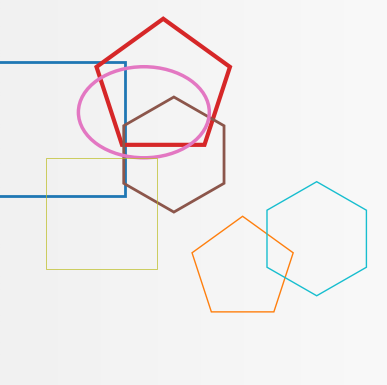[{"shape": "square", "thickness": 2, "radius": 0.87, "center": [0.149, 0.665]}, {"shape": "pentagon", "thickness": 1, "radius": 0.69, "center": [0.626, 0.301]}, {"shape": "pentagon", "thickness": 3, "radius": 0.91, "center": [0.421, 0.77]}, {"shape": "hexagon", "thickness": 2, "radius": 0.75, "center": [0.449, 0.599]}, {"shape": "oval", "thickness": 2.5, "radius": 0.84, "center": [0.371, 0.708]}, {"shape": "square", "thickness": 0.5, "radius": 0.72, "center": [0.262, 0.446]}, {"shape": "hexagon", "thickness": 1, "radius": 0.74, "center": [0.817, 0.38]}]